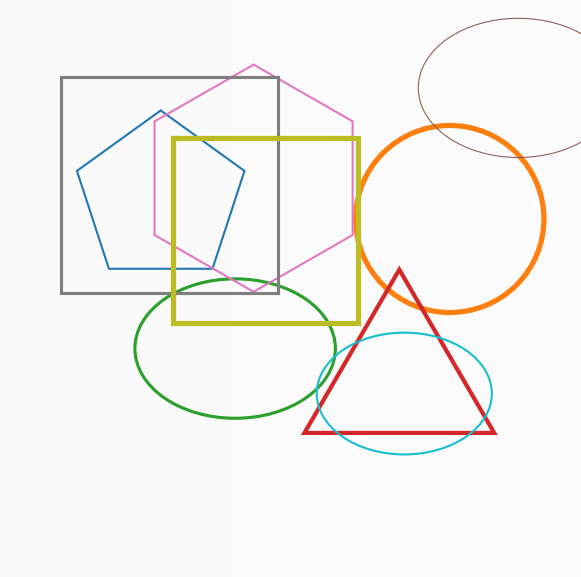[{"shape": "pentagon", "thickness": 1, "radius": 0.76, "center": [0.276, 0.656]}, {"shape": "circle", "thickness": 2.5, "radius": 0.81, "center": [0.774, 0.62]}, {"shape": "oval", "thickness": 1.5, "radius": 0.86, "center": [0.405, 0.396]}, {"shape": "triangle", "thickness": 2, "radius": 0.94, "center": [0.687, 0.344]}, {"shape": "oval", "thickness": 0.5, "radius": 0.86, "center": [0.892, 0.847]}, {"shape": "hexagon", "thickness": 1, "radius": 0.98, "center": [0.436, 0.691]}, {"shape": "square", "thickness": 1.5, "radius": 0.93, "center": [0.292, 0.68]}, {"shape": "square", "thickness": 2.5, "radius": 0.8, "center": [0.457, 0.6]}, {"shape": "oval", "thickness": 1, "radius": 0.75, "center": [0.696, 0.318]}]